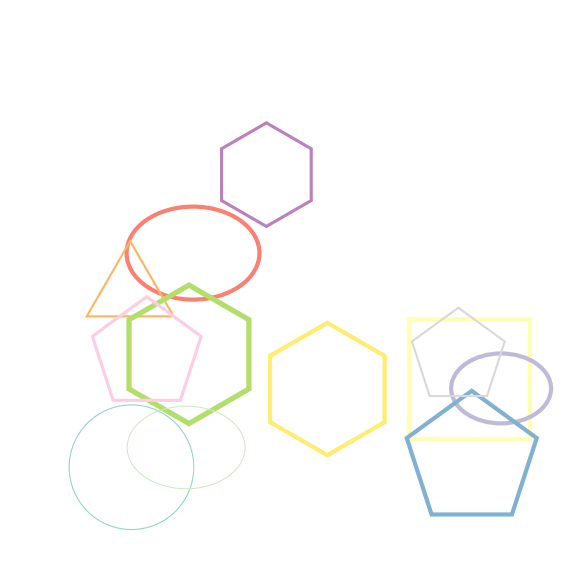[{"shape": "circle", "thickness": 0.5, "radius": 0.54, "center": [0.228, 0.19]}, {"shape": "square", "thickness": 2, "radius": 0.52, "center": [0.813, 0.343]}, {"shape": "oval", "thickness": 2, "radius": 0.43, "center": [0.868, 0.327]}, {"shape": "oval", "thickness": 2, "radius": 0.58, "center": [0.334, 0.561]}, {"shape": "pentagon", "thickness": 2, "radius": 0.59, "center": [0.817, 0.204]}, {"shape": "triangle", "thickness": 1, "radius": 0.43, "center": [0.225, 0.495]}, {"shape": "hexagon", "thickness": 2.5, "radius": 0.6, "center": [0.327, 0.386]}, {"shape": "pentagon", "thickness": 1.5, "radius": 0.5, "center": [0.254, 0.386]}, {"shape": "pentagon", "thickness": 1, "radius": 0.42, "center": [0.794, 0.382]}, {"shape": "hexagon", "thickness": 1.5, "radius": 0.45, "center": [0.461, 0.697]}, {"shape": "oval", "thickness": 0.5, "radius": 0.51, "center": [0.322, 0.224]}, {"shape": "hexagon", "thickness": 2, "radius": 0.57, "center": [0.567, 0.326]}]